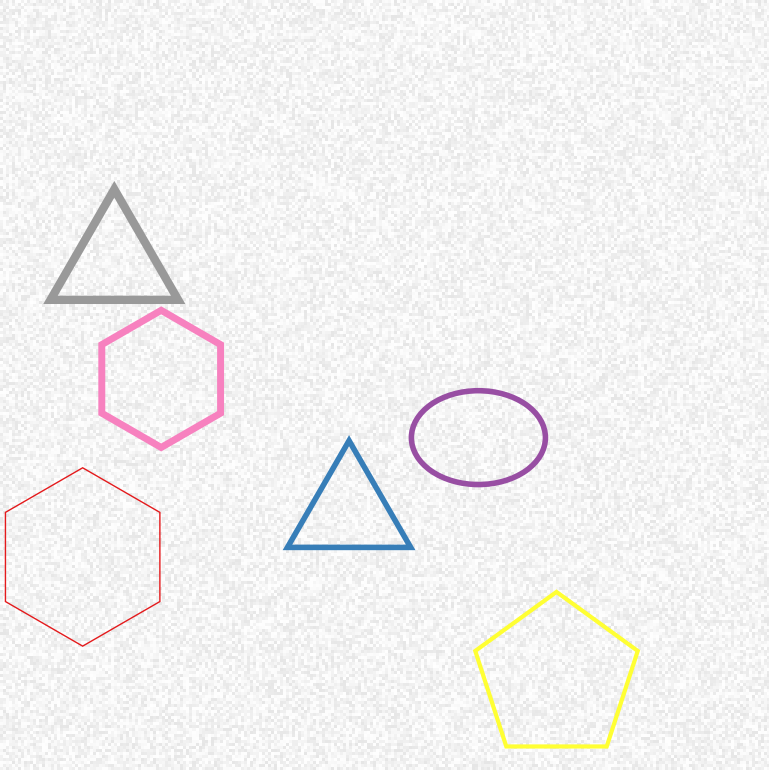[{"shape": "hexagon", "thickness": 0.5, "radius": 0.58, "center": [0.107, 0.277]}, {"shape": "triangle", "thickness": 2, "radius": 0.46, "center": [0.453, 0.335]}, {"shape": "oval", "thickness": 2, "radius": 0.44, "center": [0.621, 0.432]}, {"shape": "pentagon", "thickness": 1.5, "radius": 0.55, "center": [0.723, 0.12]}, {"shape": "hexagon", "thickness": 2.5, "radius": 0.45, "center": [0.209, 0.508]}, {"shape": "triangle", "thickness": 3, "radius": 0.48, "center": [0.148, 0.658]}]